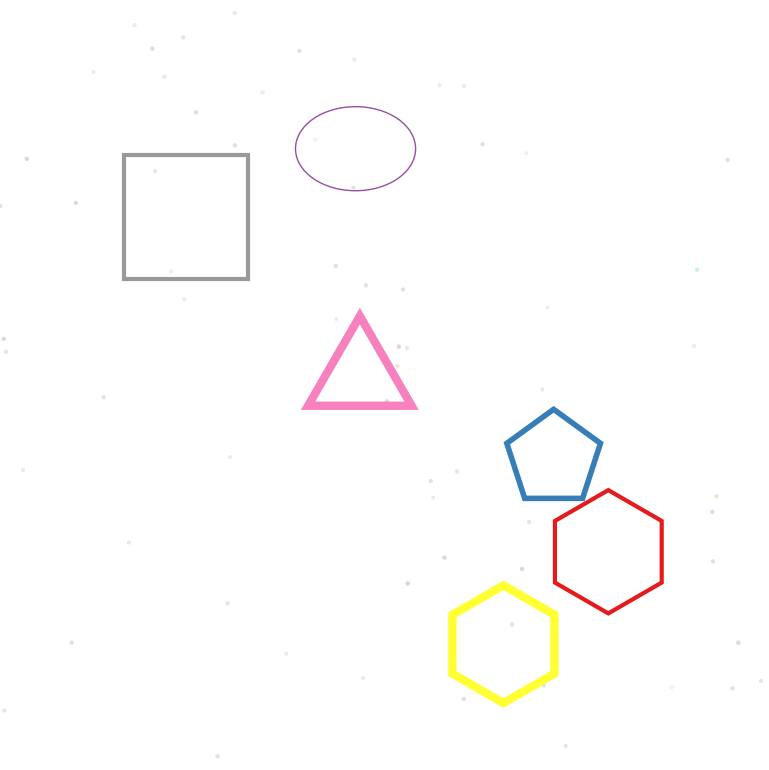[{"shape": "hexagon", "thickness": 1.5, "radius": 0.4, "center": [0.79, 0.283]}, {"shape": "pentagon", "thickness": 2, "radius": 0.32, "center": [0.719, 0.404]}, {"shape": "oval", "thickness": 0.5, "radius": 0.39, "center": [0.462, 0.807]}, {"shape": "hexagon", "thickness": 3, "radius": 0.38, "center": [0.654, 0.163]}, {"shape": "triangle", "thickness": 3, "radius": 0.39, "center": [0.467, 0.512]}, {"shape": "square", "thickness": 1.5, "radius": 0.4, "center": [0.242, 0.718]}]